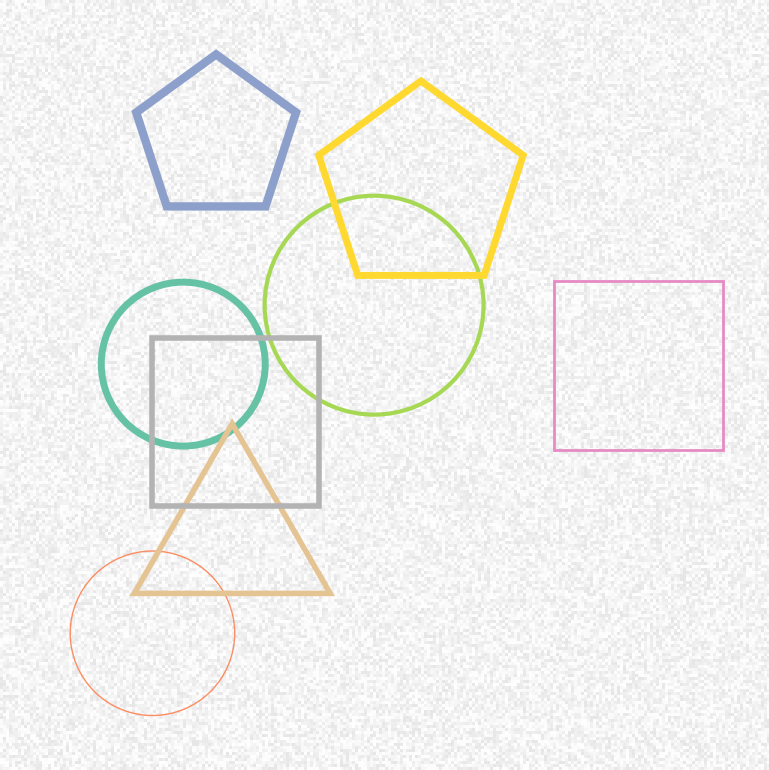[{"shape": "circle", "thickness": 2.5, "radius": 0.53, "center": [0.238, 0.527]}, {"shape": "circle", "thickness": 0.5, "radius": 0.53, "center": [0.198, 0.178]}, {"shape": "pentagon", "thickness": 3, "radius": 0.55, "center": [0.281, 0.82]}, {"shape": "square", "thickness": 1, "radius": 0.55, "center": [0.829, 0.525]}, {"shape": "circle", "thickness": 1.5, "radius": 0.71, "center": [0.486, 0.604]}, {"shape": "pentagon", "thickness": 2.5, "radius": 0.7, "center": [0.547, 0.755]}, {"shape": "triangle", "thickness": 2, "radius": 0.73, "center": [0.302, 0.303]}, {"shape": "square", "thickness": 2, "radius": 0.54, "center": [0.306, 0.452]}]